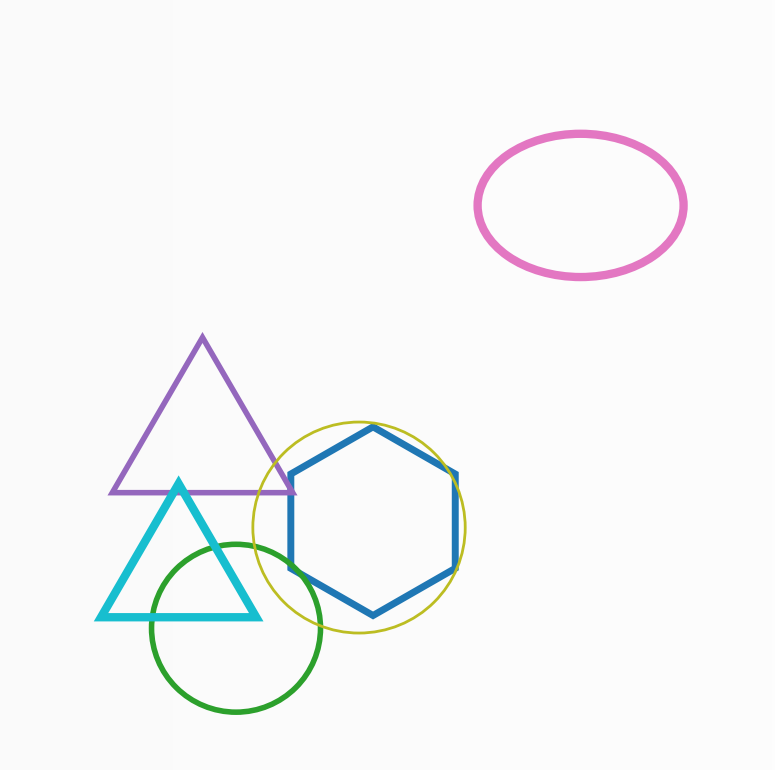[{"shape": "hexagon", "thickness": 2.5, "radius": 0.61, "center": [0.481, 0.323]}, {"shape": "circle", "thickness": 2, "radius": 0.55, "center": [0.305, 0.184]}, {"shape": "triangle", "thickness": 2, "radius": 0.67, "center": [0.261, 0.427]}, {"shape": "oval", "thickness": 3, "radius": 0.66, "center": [0.749, 0.733]}, {"shape": "circle", "thickness": 1, "radius": 0.69, "center": [0.463, 0.315]}, {"shape": "triangle", "thickness": 3, "radius": 0.58, "center": [0.23, 0.256]}]